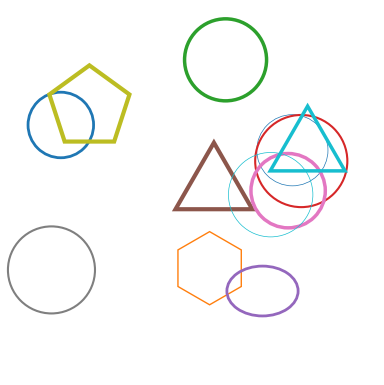[{"shape": "circle", "thickness": 2, "radius": 0.43, "center": [0.158, 0.675]}, {"shape": "circle", "thickness": 0.5, "radius": 0.46, "center": [0.759, 0.61]}, {"shape": "hexagon", "thickness": 1, "radius": 0.47, "center": [0.544, 0.303]}, {"shape": "circle", "thickness": 2.5, "radius": 0.53, "center": [0.586, 0.845]}, {"shape": "circle", "thickness": 1.5, "radius": 0.6, "center": [0.782, 0.582]}, {"shape": "oval", "thickness": 2, "radius": 0.46, "center": [0.682, 0.244]}, {"shape": "triangle", "thickness": 3, "radius": 0.58, "center": [0.556, 0.514]}, {"shape": "circle", "thickness": 2.5, "radius": 0.48, "center": [0.748, 0.505]}, {"shape": "circle", "thickness": 1.5, "radius": 0.57, "center": [0.134, 0.299]}, {"shape": "pentagon", "thickness": 3, "radius": 0.55, "center": [0.232, 0.721]}, {"shape": "circle", "thickness": 0.5, "radius": 0.55, "center": [0.703, 0.494]}, {"shape": "triangle", "thickness": 2.5, "radius": 0.56, "center": [0.799, 0.612]}]